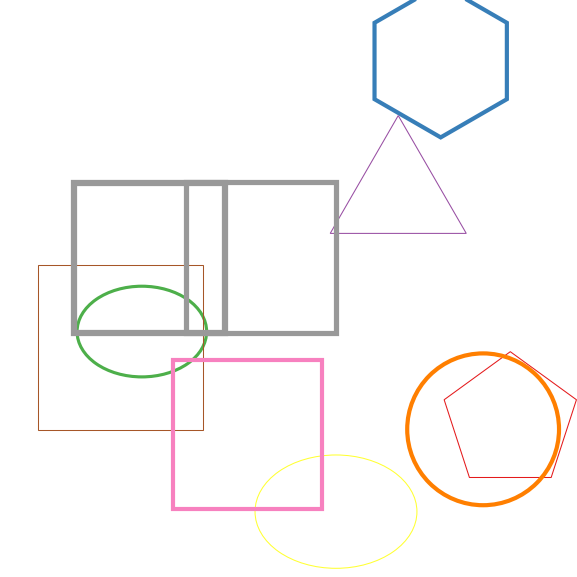[{"shape": "pentagon", "thickness": 0.5, "radius": 0.6, "center": [0.884, 0.27]}, {"shape": "hexagon", "thickness": 2, "radius": 0.66, "center": [0.763, 0.894]}, {"shape": "oval", "thickness": 1.5, "radius": 0.56, "center": [0.246, 0.425]}, {"shape": "triangle", "thickness": 0.5, "radius": 0.68, "center": [0.69, 0.663]}, {"shape": "circle", "thickness": 2, "radius": 0.66, "center": [0.837, 0.256]}, {"shape": "oval", "thickness": 0.5, "radius": 0.7, "center": [0.582, 0.113]}, {"shape": "square", "thickness": 0.5, "radius": 0.71, "center": [0.209, 0.398]}, {"shape": "square", "thickness": 2, "radius": 0.64, "center": [0.429, 0.246]}, {"shape": "square", "thickness": 2.5, "radius": 0.65, "center": [0.452, 0.553]}, {"shape": "square", "thickness": 3, "radius": 0.65, "center": [0.259, 0.553]}]